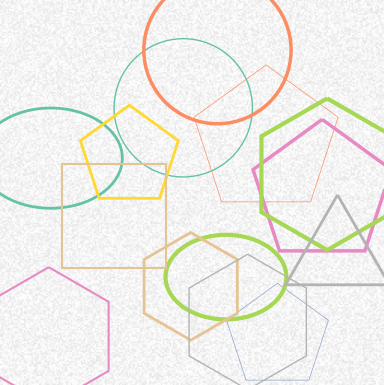[{"shape": "oval", "thickness": 2, "radius": 0.93, "center": [0.132, 0.589]}, {"shape": "circle", "thickness": 1, "radius": 0.9, "center": [0.476, 0.72]}, {"shape": "pentagon", "thickness": 0.5, "radius": 0.98, "center": [0.691, 0.635]}, {"shape": "circle", "thickness": 2.5, "radius": 0.96, "center": [0.565, 0.87]}, {"shape": "pentagon", "thickness": 0.5, "radius": 0.7, "center": [0.721, 0.125]}, {"shape": "hexagon", "thickness": 1.5, "radius": 0.9, "center": [0.127, 0.126]}, {"shape": "pentagon", "thickness": 2.5, "radius": 0.94, "center": [0.837, 0.501]}, {"shape": "oval", "thickness": 3, "radius": 0.78, "center": [0.587, 0.28]}, {"shape": "hexagon", "thickness": 3, "radius": 0.99, "center": [0.85, 0.547]}, {"shape": "pentagon", "thickness": 2, "radius": 0.67, "center": [0.336, 0.593]}, {"shape": "hexagon", "thickness": 2, "radius": 0.7, "center": [0.495, 0.256]}, {"shape": "square", "thickness": 1.5, "radius": 0.68, "center": [0.297, 0.44]}, {"shape": "triangle", "thickness": 2, "radius": 0.78, "center": [0.877, 0.338]}, {"shape": "hexagon", "thickness": 1, "radius": 0.88, "center": [0.643, 0.164]}]